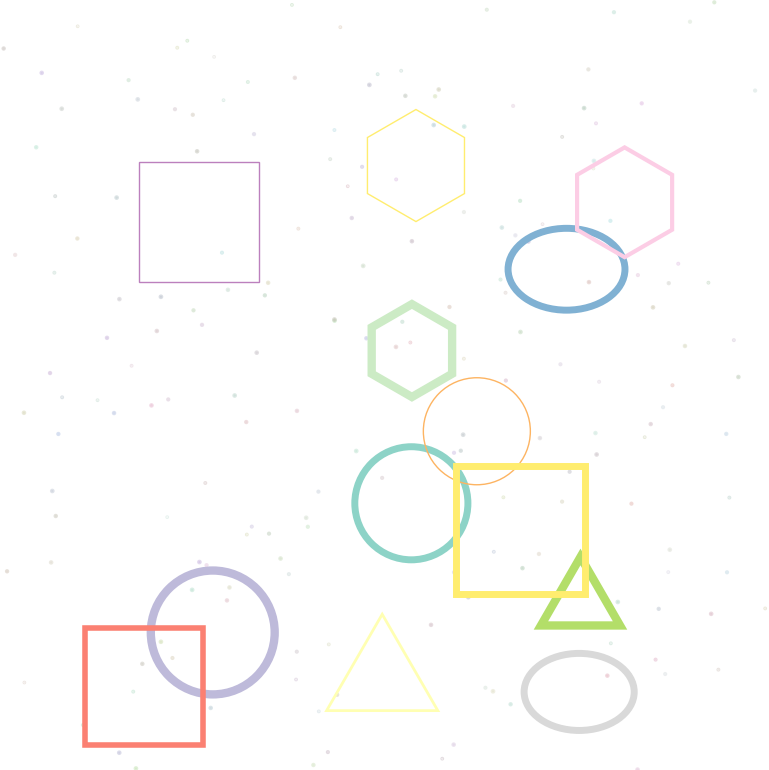[{"shape": "circle", "thickness": 2.5, "radius": 0.37, "center": [0.534, 0.346]}, {"shape": "triangle", "thickness": 1, "radius": 0.42, "center": [0.496, 0.119]}, {"shape": "circle", "thickness": 3, "radius": 0.4, "center": [0.276, 0.179]}, {"shape": "square", "thickness": 2, "radius": 0.38, "center": [0.187, 0.108]}, {"shape": "oval", "thickness": 2.5, "radius": 0.38, "center": [0.736, 0.65]}, {"shape": "circle", "thickness": 0.5, "radius": 0.35, "center": [0.619, 0.44]}, {"shape": "triangle", "thickness": 3, "radius": 0.3, "center": [0.754, 0.217]}, {"shape": "hexagon", "thickness": 1.5, "radius": 0.36, "center": [0.811, 0.737]}, {"shape": "oval", "thickness": 2.5, "radius": 0.36, "center": [0.752, 0.101]}, {"shape": "square", "thickness": 0.5, "radius": 0.39, "center": [0.258, 0.711]}, {"shape": "hexagon", "thickness": 3, "radius": 0.3, "center": [0.535, 0.545]}, {"shape": "square", "thickness": 2.5, "radius": 0.42, "center": [0.676, 0.312]}, {"shape": "hexagon", "thickness": 0.5, "radius": 0.36, "center": [0.54, 0.785]}]